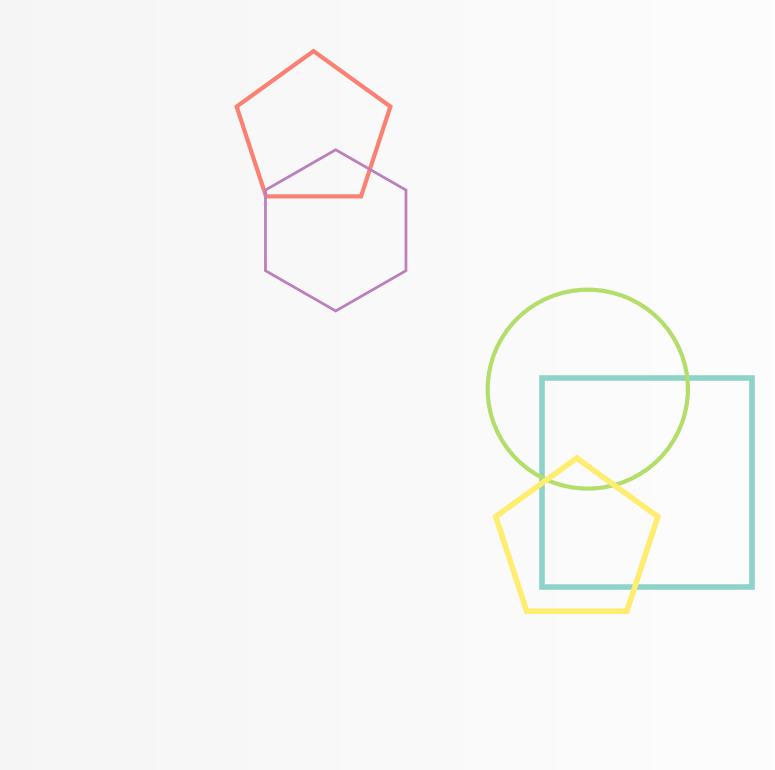[{"shape": "square", "thickness": 2, "radius": 0.68, "center": [0.835, 0.373]}, {"shape": "pentagon", "thickness": 1.5, "radius": 0.52, "center": [0.405, 0.829]}, {"shape": "circle", "thickness": 1.5, "radius": 0.65, "center": [0.758, 0.495]}, {"shape": "hexagon", "thickness": 1, "radius": 0.52, "center": [0.433, 0.701]}, {"shape": "pentagon", "thickness": 2, "radius": 0.55, "center": [0.744, 0.295]}]